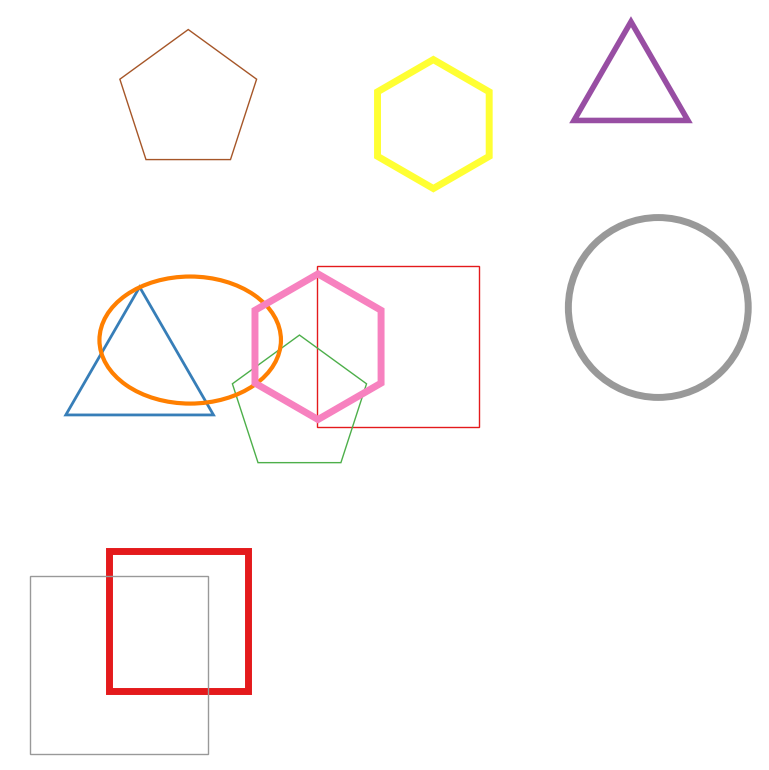[{"shape": "square", "thickness": 2.5, "radius": 0.45, "center": [0.232, 0.193]}, {"shape": "square", "thickness": 0.5, "radius": 0.53, "center": [0.517, 0.55]}, {"shape": "triangle", "thickness": 1, "radius": 0.55, "center": [0.181, 0.516]}, {"shape": "pentagon", "thickness": 0.5, "radius": 0.46, "center": [0.389, 0.473]}, {"shape": "triangle", "thickness": 2, "radius": 0.43, "center": [0.819, 0.886]}, {"shape": "oval", "thickness": 1.5, "radius": 0.59, "center": [0.247, 0.558]}, {"shape": "hexagon", "thickness": 2.5, "radius": 0.42, "center": [0.563, 0.839]}, {"shape": "pentagon", "thickness": 0.5, "radius": 0.47, "center": [0.244, 0.868]}, {"shape": "hexagon", "thickness": 2.5, "radius": 0.47, "center": [0.413, 0.55]}, {"shape": "circle", "thickness": 2.5, "radius": 0.58, "center": [0.855, 0.601]}, {"shape": "square", "thickness": 0.5, "radius": 0.58, "center": [0.155, 0.136]}]